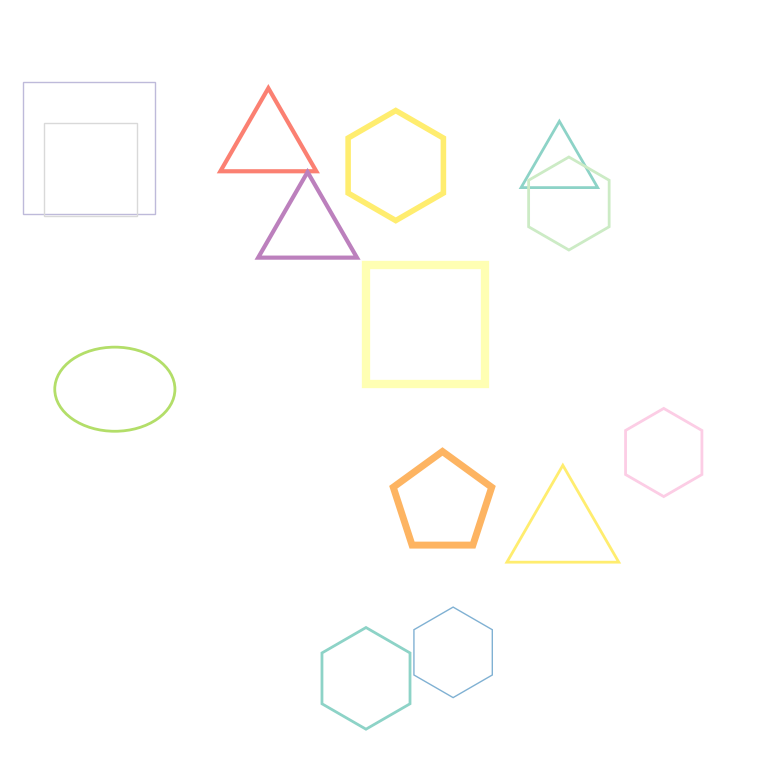[{"shape": "triangle", "thickness": 1, "radius": 0.29, "center": [0.726, 0.785]}, {"shape": "hexagon", "thickness": 1, "radius": 0.33, "center": [0.475, 0.119]}, {"shape": "square", "thickness": 3, "radius": 0.39, "center": [0.553, 0.578]}, {"shape": "square", "thickness": 0.5, "radius": 0.43, "center": [0.116, 0.808]}, {"shape": "triangle", "thickness": 1.5, "radius": 0.36, "center": [0.348, 0.814]}, {"shape": "hexagon", "thickness": 0.5, "radius": 0.29, "center": [0.588, 0.153]}, {"shape": "pentagon", "thickness": 2.5, "radius": 0.34, "center": [0.575, 0.346]}, {"shape": "oval", "thickness": 1, "radius": 0.39, "center": [0.149, 0.495]}, {"shape": "hexagon", "thickness": 1, "radius": 0.29, "center": [0.862, 0.412]}, {"shape": "square", "thickness": 0.5, "radius": 0.3, "center": [0.118, 0.779]}, {"shape": "triangle", "thickness": 1.5, "radius": 0.37, "center": [0.399, 0.702]}, {"shape": "hexagon", "thickness": 1, "radius": 0.3, "center": [0.739, 0.736]}, {"shape": "hexagon", "thickness": 2, "radius": 0.36, "center": [0.514, 0.785]}, {"shape": "triangle", "thickness": 1, "radius": 0.42, "center": [0.731, 0.312]}]